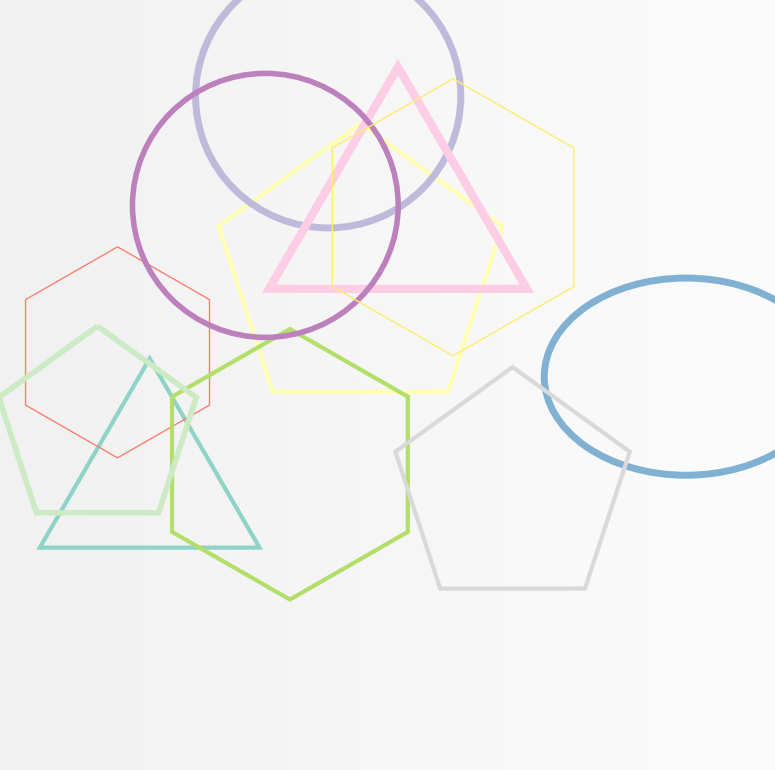[{"shape": "triangle", "thickness": 1.5, "radius": 0.82, "center": [0.193, 0.371]}, {"shape": "pentagon", "thickness": 1.5, "radius": 0.96, "center": [0.465, 0.647]}, {"shape": "circle", "thickness": 2.5, "radius": 0.86, "center": [0.423, 0.875]}, {"shape": "hexagon", "thickness": 0.5, "radius": 0.69, "center": [0.152, 0.542]}, {"shape": "oval", "thickness": 2.5, "radius": 0.91, "center": [0.885, 0.511]}, {"shape": "hexagon", "thickness": 1.5, "radius": 0.88, "center": [0.374, 0.397]}, {"shape": "triangle", "thickness": 3, "radius": 0.96, "center": [0.513, 0.721]}, {"shape": "pentagon", "thickness": 1.5, "radius": 0.79, "center": [0.661, 0.364]}, {"shape": "circle", "thickness": 2, "radius": 0.86, "center": [0.342, 0.733]}, {"shape": "pentagon", "thickness": 2, "radius": 0.67, "center": [0.126, 0.442]}, {"shape": "hexagon", "thickness": 0.5, "radius": 0.9, "center": [0.585, 0.718]}]